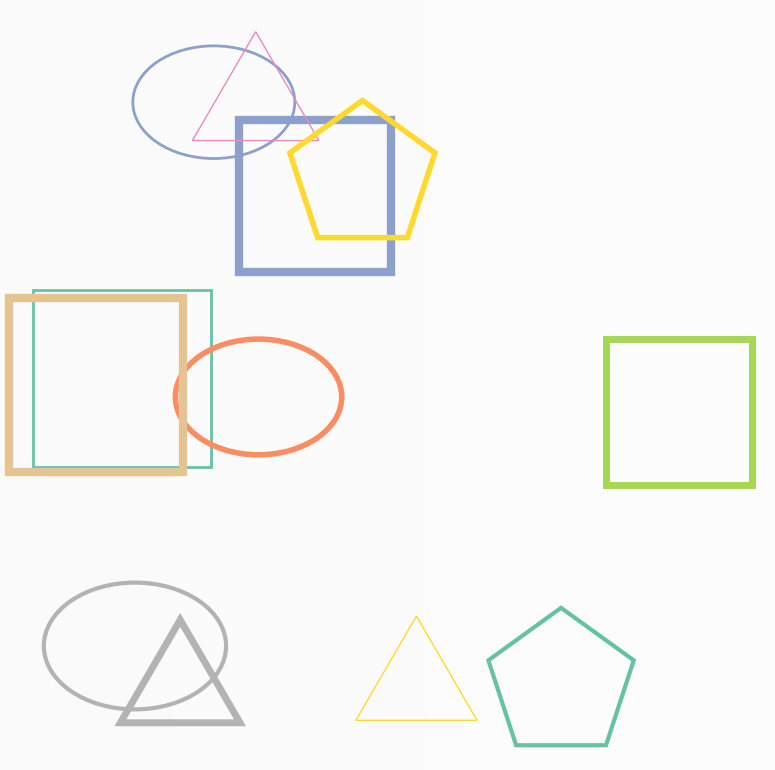[{"shape": "square", "thickness": 1, "radius": 0.58, "center": [0.158, 0.509]}, {"shape": "pentagon", "thickness": 1.5, "radius": 0.49, "center": [0.724, 0.112]}, {"shape": "oval", "thickness": 2, "radius": 0.54, "center": [0.334, 0.484]}, {"shape": "oval", "thickness": 1, "radius": 0.52, "center": [0.276, 0.867]}, {"shape": "square", "thickness": 3, "radius": 0.49, "center": [0.406, 0.746]}, {"shape": "triangle", "thickness": 0.5, "radius": 0.47, "center": [0.33, 0.865]}, {"shape": "square", "thickness": 2.5, "radius": 0.47, "center": [0.876, 0.465]}, {"shape": "triangle", "thickness": 0.5, "radius": 0.45, "center": [0.537, 0.11]}, {"shape": "pentagon", "thickness": 2, "radius": 0.49, "center": [0.468, 0.771]}, {"shape": "square", "thickness": 3, "radius": 0.56, "center": [0.124, 0.5]}, {"shape": "oval", "thickness": 1.5, "radius": 0.59, "center": [0.174, 0.161]}, {"shape": "triangle", "thickness": 2.5, "radius": 0.45, "center": [0.233, 0.106]}]